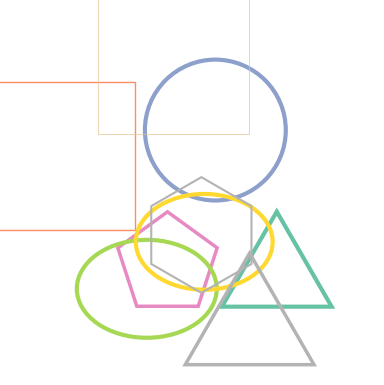[{"shape": "triangle", "thickness": 3, "radius": 0.82, "center": [0.719, 0.286]}, {"shape": "square", "thickness": 1, "radius": 0.96, "center": [0.16, 0.595]}, {"shape": "circle", "thickness": 3, "radius": 0.91, "center": [0.559, 0.662]}, {"shape": "pentagon", "thickness": 2.5, "radius": 0.68, "center": [0.435, 0.314]}, {"shape": "oval", "thickness": 3, "radius": 0.91, "center": [0.381, 0.25]}, {"shape": "oval", "thickness": 3, "radius": 0.89, "center": [0.53, 0.372]}, {"shape": "square", "thickness": 0.5, "radius": 0.98, "center": [0.452, 0.849]}, {"shape": "triangle", "thickness": 2.5, "radius": 0.97, "center": [0.648, 0.149]}, {"shape": "hexagon", "thickness": 1.5, "radius": 0.75, "center": [0.523, 0.39]}]